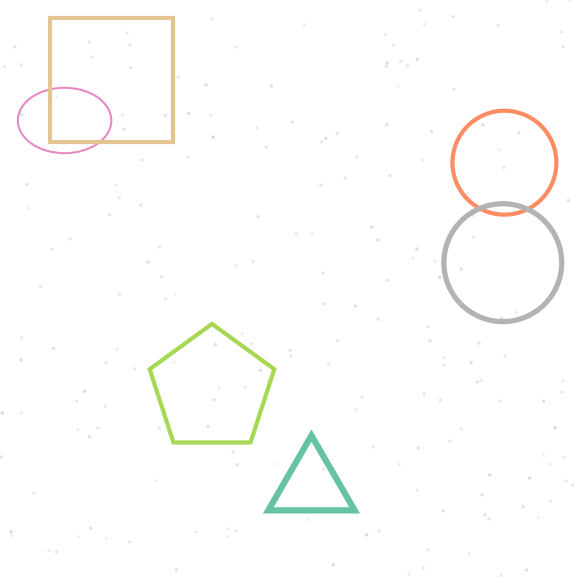[{"shape": "triangle", "thickness": 3, "radius": 0.43, "center": [0.539, 0.159]}, {"shape": "circle", "thickness": 2, "radius": 0.45, "center": [0.873, 0.717]}, {"shape": "oval", "thickness": 1, "radius": 0.4, "center": [0.112, 0.791]}, {"shape": "pentagon", "thickness": 2, "radius": 0.57, "center": [0.367, 0.325]}, {"shape": "square", "thickness": 2, "radius": 0.54, "center": [0.193, 0.861]}, {"shape": "circle", "thickness": 2.5, "radius": 0.51, "center": [0.871, 0.544]}]